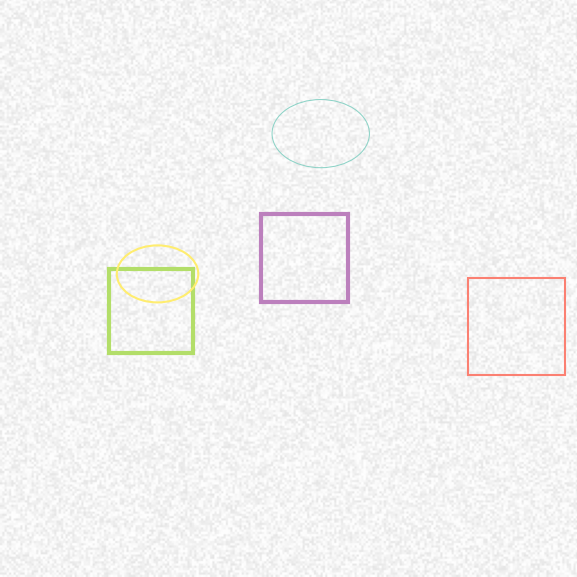[{"shape": "oval", "thickness": 0.5, "radius": 0.42, "center": [0.555, 0.768]}, {"shape": "square", "thickness": 1, "radius": 0.42, "center": [0.895, 0.434]}, {"shape": "square", "thickness": 2, "radius": 0.36, "center": [0.261, 0.46]}, {"shape": "square", "thickness": 2, "radius": 0.38, "center": [0.527, 0.553]}, {"shape": "oval", "thickness": 1, "radius": 0.35, "center": [0.273, 0.525]}]